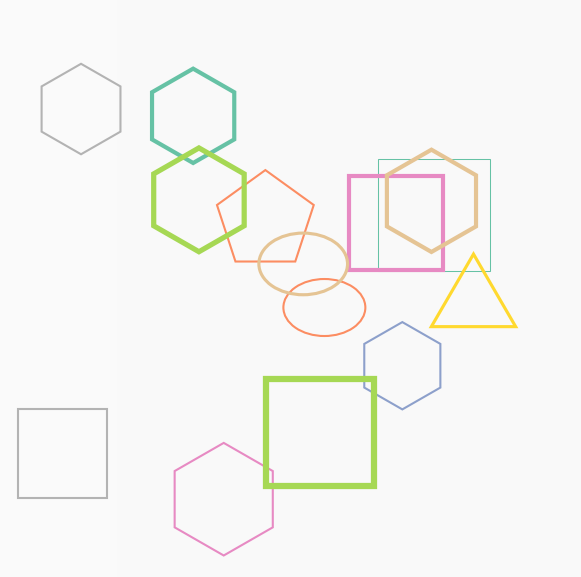[{"shape": "hexagon", "thickness": 2, "radius": 0.41, "center": [0.332, 0.799]}, {"shape": "square", "thickness": 0.5, "radius": 0.48, "center": [0.747, 0.627]}, {"shape": "oval", "thickness": 1, "radius": 0.35, "center": [0.558, 0.467]}, {"shape": "pentagon", "thickness": 1, "radius": 0.44, "center": [0.457, 0.617]}, {"shape": "hexagon", "thickness": 1, "radius": 0.38, "center": [0.692, 0.366]}, {"shape": "square", "thickness": 2, "radius": 0.4, "center": [0.681, 0.613]}, {"shape": "hexagon", "thickness": 1, "radius": 0.49, "center": [0.385, 0.135]}, {"shape": "square", "thickness": 3, "radius": 0.46, "center": [0.551, 0.251]}, {"shape": "hexagon", "thickness": 2.5, "radius": 0.45, "center": [0.342, 0.653]}, {"shape": "triangle", "thickness": 1.5, "radius": 0.42, "center": [0.815, 0.475]}, {"shape": "oval", "thickness": 1.5, "radius": 0.38, "center": [0.522, 0.542]}, {"shape": "hexagon", "thickness": 2, "radius": 0.44, "center": [0.742, 0.651]}, {"shape": "hexagon", "thickness": 1, "radius": 0.39, "center": [0.139, 0.81]}, {"shape": "square", "thickness": 1, "radius": 0.38, "center": [0.107, 0.214]}]